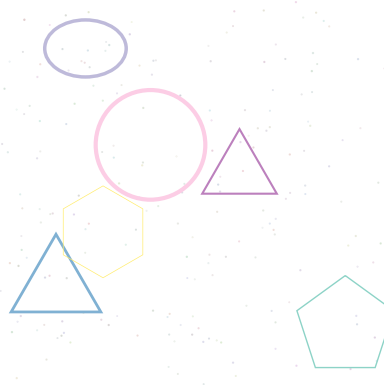[{"shape": "pentagon", "thickness": 1, "radius": 0.66, "center": [0.897, 0.152]}, {"shape": "oval", "thickness": 2.5, "radius": 0.53, "center": [0.222, 0.874]}, {"shape": "triangle", "thickness": 2, "radius": 0.67, "center": [0.145, 0.257]}, {"shape": "circle", "thickness": 3, "radius": 0.71, "center": [0.391, 0.624]}, {"shape": "triangle", "thickness": 1.5, "radius": 0.56, "center": [0.622, 0.553]}, {"shape": "hexagon", "thickness": 0.5, "radius": 0.6, "center": [0.268, 0.398]}]